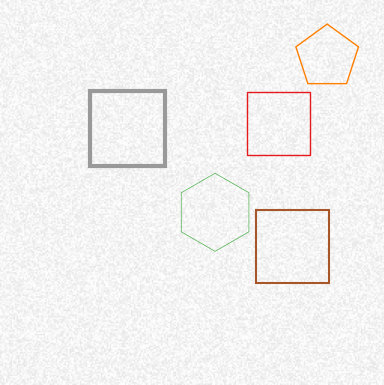[{"shape": "square", "thickness": 1, "radius": 0.41, "center": [0.723, 0.68]}, {"shape": "hexagon", "thickness": 0.5, "radius": 0.51, "center": [0.559, 0.449]}, {"shape": "pentagon", "thickness": 1, "radius": 0.43, "center": [0.85, 0.852]}, {"shape": "square", "thickness": 1.5, "radius": 0.47, "center": [0.76, 0.359]}, {"shape": "square", "thickness": 3, "radius": 0.49, "center": [0.331, 0.666]}]